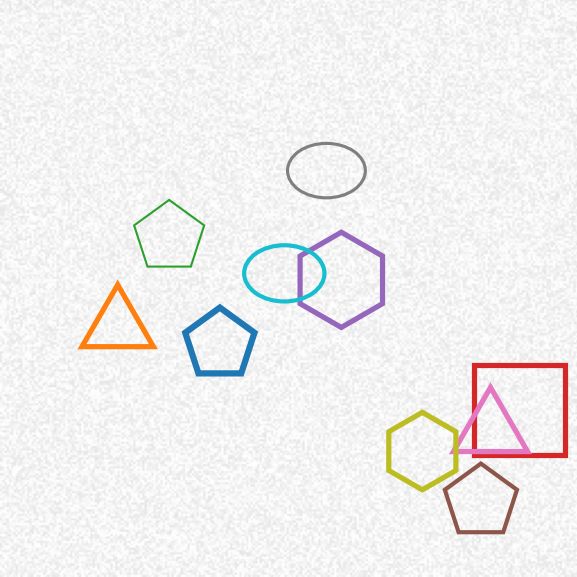[{"shape": "pentagon", "thickness": 3, "radius": 0.32, "center": [0.381, 0.404]}, {"shape": "triangle", "thickness": 2.5, "radius": 0.36, "center": [0.204, 0.435]}, {"shape": "pentagon", "thickness": 1, "radius": 0.32, "center": [0.293, 0.589]}, {"shape": "square", "thickness": 2.5, "radius": 0.39, "center": [0.9, 0.289]}, {"shape": "hexagon", "thickness": 2.5, "radius": 0.41, "center": [0.591, 0.515]}, {"shape": "pentagon", "thickness": 2, "radius": 0.33, "center": [0.833, 0.131]}, {"shape": "triangle", "thickness": 2.5, "radius": 0.37, "center": [0.849, 0.254]}, {"shape": "oval", "thickness": 1.5, "radius": 0.34, "center": [0.565, 0.704]}, {"shape": "hexagon", "thickness": 2.5, "radius": 0.34, "center": [0.731, 0.218]}, {"shape": "oval", "thickness": 2, "radius": 0.35, "center": [0.492, 0.526]}]